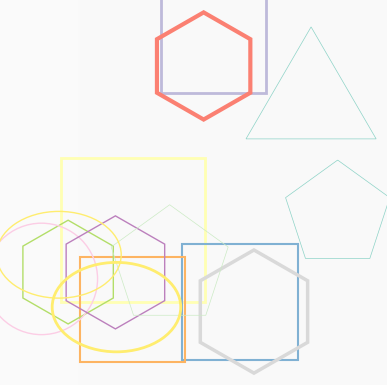[{"shape": "triangle", "thickness": 0.5, "radius": 0.97, "center": [0.803, 0.736]}, {"shape": "pentagon", "thickness": 0.5, "radius": 0.71, "center": [0.871, 0.443]}, {"shape": "square", "thickness": 2, "radius": 0.93, "center": [0.343, 0.402]}, {"shape": "square", "thickness": 2, "radius": 0.68, "center": [0.551, 0.893]}, {"shape": "hexagon", "thickness": 3, "radius": 0.7, "center": [0.526, 0.829]}, {"shape": "square", "thickness": 1.5, "radius": 0.75, "center": [0.619, 0.217]}, {"shape": "square", "thickness": 1.5, "radius": 0.68, "center": [0.342, 0.196]}, {"shape": "hexagon", "thickness": 1, "radius": 0.67, "center": [0.176, 0.293]}, {"shape": "circle", "thickness": 1, "radius": 0.72, "center": [0.107, 0.276]}, {"shape": "hexagon", "thickness": 2.5, "radius": 0.8, "center": [0.655, 0.191]}, {"shape": "hexagon", "thickness": 1, "radius": 0.73, "center": [0.298, 0.293]}, {"shape": "pentagon", "thickness": 0.5, "radius": 0.79, "center": [0.438, 0.31]}, {"shape": "oval", "thickness": 2, "radius": 0.83, "center": [0.301, 0.202]}, {"shape": "oval", "thickness": 1, "radius": 0.8, "center": [0.152, 0.338]}]